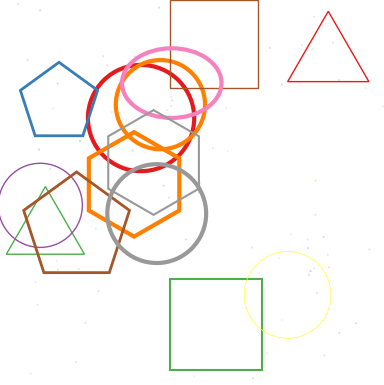[{"shape": "triangle", "thickness": 1, "radius": 0.61, "center": [0.853, 0.849]}, {"shape": "circle", "thickness": 3, "radius": 0.69, "center": [0.366, 0.693]}, {"shape": "pentagon", "thickness": 2, "radius": 0.53, "center": [0.153, 0.733]}, {"shape": "triangle", "thickness": 1, "radius": 0.59, "center": [0.118, 0.398]}, {"shape": "square", "thickness": 1.5, "radius": 0.59, "center": [0.561, 0.156]}, {"shape": "circle", "thickness": 1, "radius": 0.55, "center": [0.105, 0.467]}, {"shape": "hexagon", "thickness": 3, "radius": 0.68, "center": [0.348, 0.521]}, {"shape": "circle", "thickness": 3, "radius": 0.58, "center": [0.417, 0.728]}, {"shape": "circle", "thickness": 0.5, "radius": 0.56, "center": [0.747, 0.234]}, {"shape": "pentagon", "thickness": 2, "radius": 0.72, "center": [0.199, 0.409]}, {"shape": "square", "thickness": 1, "radius": 0.57, "center": [0.557, 0.886]}, {"shape": "oval", "thickness": 3, "radius": 0.65, "center": [0.446, 0.784]}, {"shape": "hexagon", "thickness": 1.5, "radius": 0.68, "center": [0.399, 0.578]}, {"shape": "circle", "thickness": 3, "radius": 0.64, "center": [0.407, 0.445]}]